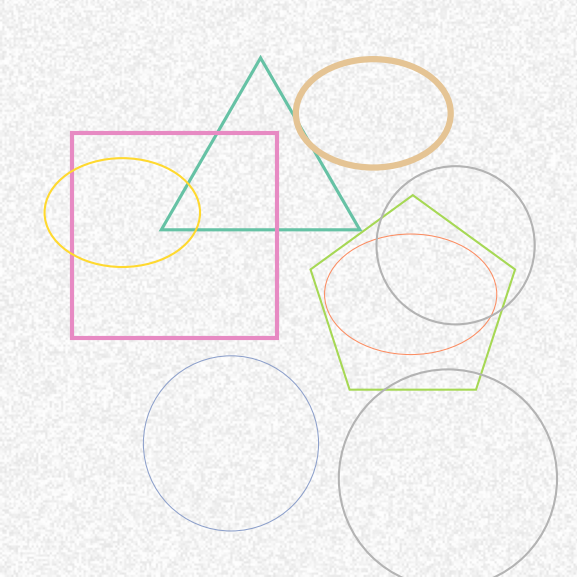[{"shape": "triangle", "thickness": 1.5, "radius": 0.99, "center": [0.451, 0.7]}, {"shape": "oval", "thickness": 0.5, "radius": 0.75, "center": [0.711, 0.49]}, {"shape": "circle", "thickness": 0.5, "radius": 0.76, "center": [0.4, 0.231]}, {"shape": "square", "thickness": 2, "radius": 0.89, "center": [0.303, 0.591]}, {"shape": "pentagon", "thickness": 1, "radius": 0.93, "center": [0.715, 0.475]}, {"shape": "oval", "thickness": 1, "radius": 0.67, "center": [0.212, 0.631]}, {"shape": "oval", "thickness": 3, "radius": 0.67, "center": [0.646, 0.803]}, {"shape": "circle", "thickness": 1, "radius": 0.94, "center": [0.776, 0.171]}, {"shape": "circle", "thickness": 1, "radius": 0.68, "center": [0.789, 0.574]}]